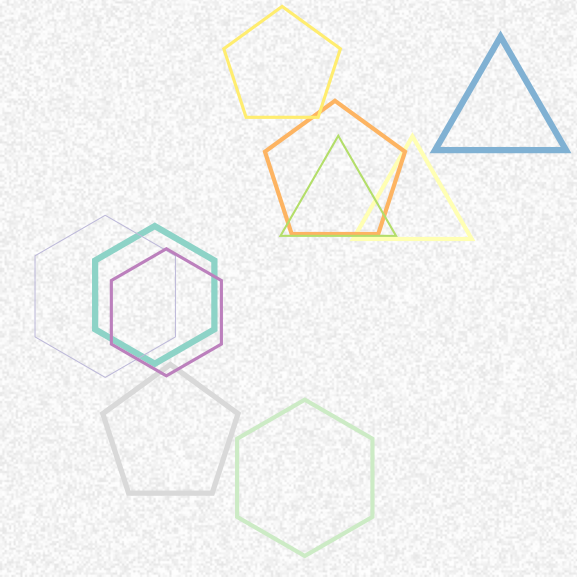[{"shape": "hexagon", "thickness": 3, "radius": 0.6, "center": [0.268, 0.489]}, {"shape": "triangle", "thickness": 2, "radius": 0.59, "center": [0.714, 0.645]}, {"shape": "hexagon", "thickness": 0.5, "radius": 0.7, "center": [0.182, 0.486]}, {"shape": "triangle", "thickness": 3, "radius": 0.65, "center": [0.867, 0.805]}, {"shape": "pentagon", "thickness": 2, "radius": 0.64, "center": [0.58, 0.697]}, {"shape": "triangle", "thickness": 1, "radius": 0.58, "center": [0.586, 0.649]}, {"shape": "pentagon", "thickness": 2.5, "radius": 0.62, "center": [0.295, 0.245]}, {"shape": "hexagon", "thickness": 1.5, "radius": 0.55, "center": [0.288, 0.458]}, {"shape": "hexagon", "thickness": 2, "radius": 0.68, "center": [0.528, 0.172]}, {"shape": "pentagon", "thickness": 1.5, "radius": 0.53, "center": [0.489, 0.882]}]